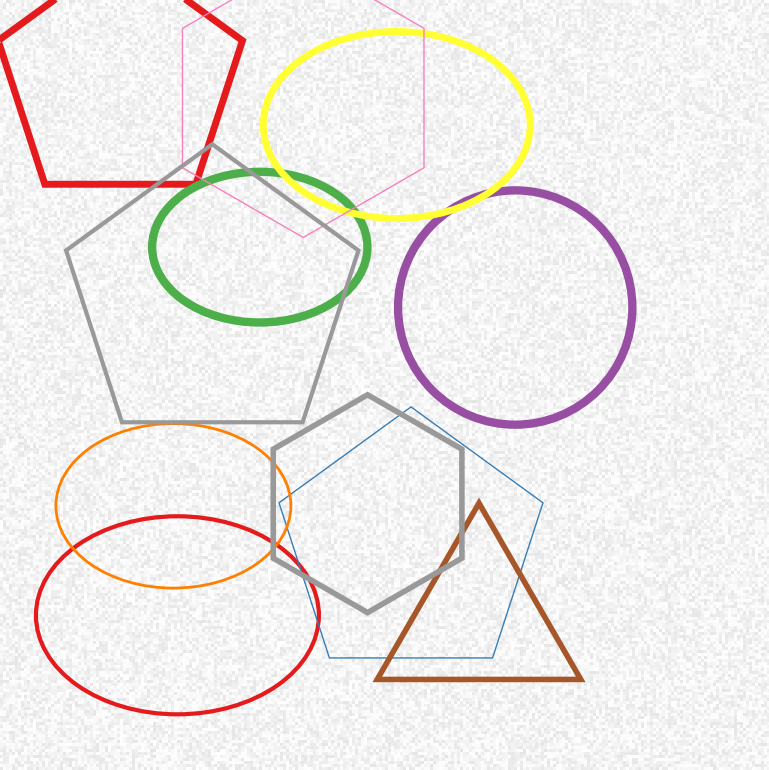[{"shape": "oval", "thickness": 1.5, "radius": 0.92, "center": [0.23, 0.201]}, {"shape": "pentagon", "thickness": 2.5, "radius": 0.83, "center": [0.156, 0.896]}, {"shape": "pentagon", "thickness": 0.5, "radius": 0.9, "center": [0.534, 0.291]}, {"shape": "oval", "thickness": 3, "radius": 0.7, "center": [0.337, 0.679]}, {"shape": "circle", "thickness": 3, "radius": 0.76, "center": [0.669, 0.601]}, {"shape": "oval", "thickness": 1, "radius": 0.76, "center": [0.225, 0.343]}, {"shape": "oval", "thickness": 2.5, "radius": 0.87, "center": [0.515, 0.838]}, {"shape": "triangle", "thickness": 2, "radius": 0.76, "center": [0.622, 0.194]}, {"shape": "hexagon", "thickness": 0.5, "radius": 0.91, "center": [0.394, 0.873]}, {"shape": "pentagon", "thickness": 1.5, "radius": 1.0, "center": [0.276, 0.613]}, {"shape": "hexagon", "thickness": 2, "radius": 0.71, "center": [0.477, 0.346]}]